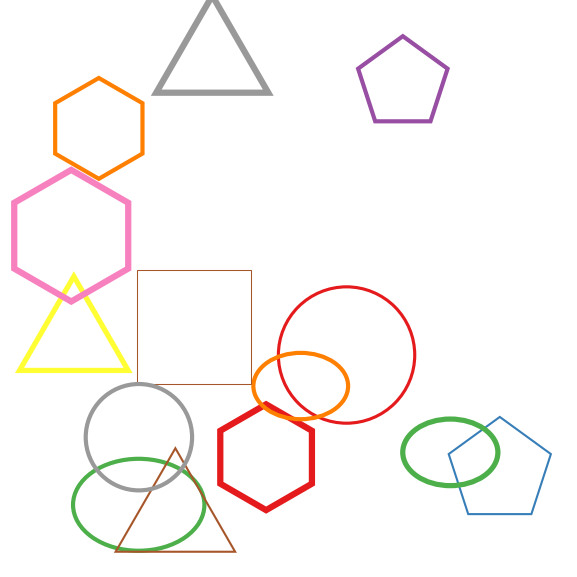[{"shape": "hexagon", "thickness": 3, "radius": 0.46, "center": [0.461, 0.207]}, {"shape": "circle", "thickness": 1.5, "radius": 0.59, "center": [0.6, 0.384]}, {"shape": "pentagon", "thickness": 1, "radius": 0.47, "center": [0.865, 0.184]}, {"shape": "oval", "thickness": 2.5, "radius": 0.41, "center": [0.78, 0.216]}, {"shape": "oval", "thickness": 2, "radius": 0.57, "center": [0.24, 0.125]}, {"shape": "pentagon", "thickness": 2, "radius": 0.41, "center": [0.698, 0.855]}, {"shape": "oval", "thickness": 2, "radius": 0.41, "center": [0.521, 0.331]}, {"shape": "hexagon", "thickness": 2, "radius": 0.44, "center": [0.171, 0.777]}, {"shape": "triangle", "thickness": 2.5, "radius": 0.54, "center": [0.128, 0.412]}, {"shape": "square", "thickness": 0.5, "radius": 0.49, "center": [0.336, 0.433]}, {"shape": "triangle", "thickness": 1, "radius": 0.6, "center": [0.304, 0.103]}, {"shape": "hexagon", "thickness": 3, "radius": 0.57, "center": [0.123, 0.591]}, {"shape": "circle", "thickness": 2, "radius": 0.46, "center": [0.241, 0.242]}, {"shape": "triangle", "thickness": 3, "radius": 0.56, "center": [0.368, 0.895]}]